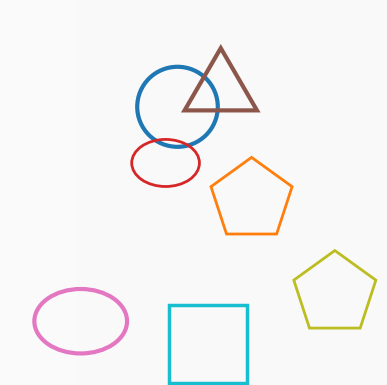[{"shape": "circle", "thickness": 3, "radius": 0.52, "center": [0.458, 0.723]}, {"shape": "pentagon", "thickness": 2, "radius": 0.55, "center": [0.649, 0.481]}, {"shape": "oval", "thickness": 2, "radius": 0.44, "center": [0.427, 0.577]}, {"shape": "triangle", "thickness": 3, "radius": 0.54, "center": [0.57, 0.767]}, {"shape": "oval", "thickness": 3, "radius": 0.6, "center": [0.208, 0.166]}, {"shape": "pentagon", "thickness": 2, "radius": 0.56, "center": [0.864, 0.238]}, {"shape": "square", "thickness": 2.5, "radius": 0.51, "center": [0.536, 0.106]}]